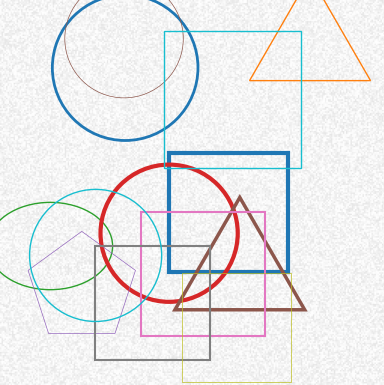[{"shape": "square", "thickness": 3, "radius": 0.77, "center": [0.593, 0.449]}, {"shape": "circle", "thickness": 2, "radius": 0.95, "center": [0.325, 0.824]}, {"shape": "triangle", "thickness": 1, "radius": 0.91, "center": [0.805, 0.881]}, {"shape": "oval", "thickness": 1, "radius": 0.81, "center": [0.131, 0.361]}, {"shape": "circle", "thickness": 3, "radius": 0.89, "center": [0.439, 0.394]}, {"shape": "pentagon", "thickness": 0.5, "radius": 0.73, "center": [0.212, 0.252]}, {"shape": "circle", "thickness": 0.5, "radius": 0.77, "center": [0.322, 0.9]}, {"shape": "triangle", "thickness": 2.5, "radius": 0.97, "center": [0.623, 0.293]}, {"shape": "square", "thickness": 1.5, "radius": 0.81, "center": [0.527, 0.288]}, {"shape": "square", "thickness": 1.5, "radius": 0.74, "center": [0.395, 0.213]}, {"shape": "square", "thickness": 0.5, "radius": 0.71, "center": [0.614, 0.149]}, {"shape": "circle", "thickness": 1, "radius": 0.86, "center": [0.248, 0.337]}, {"shape": "square", "thickness": 1, "radius": 0.89, "center": [0.604, 0.741]}]